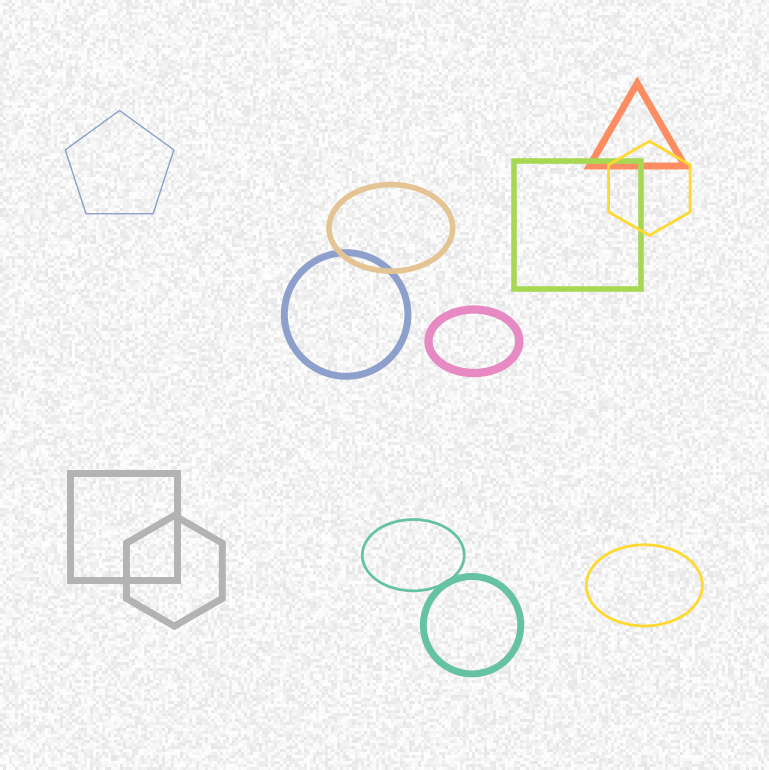[{"shape": "circle", "thickness": 2.5, "radius": 0.32, "center": [0.613, 0.188]}, {"shape": "oval", "thickness": 1, "radius": 0.33, "center": [0.537, 0.279]}, {"shape": "triangle", "thickness": 2.5, "radius": 0.36, "center": [0.828, 0.82]}, {"shape": "circle", "thickness": 2.5, "radius": 0.4, "center": [0.45, 0.592]}, {"shape": "pentagon", "thickness": 0.5, "radius": 0.37, "center": [0.155, 0.782]}, {"shape": "oval", "thickness": 3, "radius": 0.29, "center": [0.615, 0.557]}, {"shape": "square", "thickness": 2, "radius": 0.42, "center": [0.75, 0.708]}, {"shape": "hexagon", "thickness": 1, "radius": 0.31, "center": [0.843, 0.755]}, {"shape": "oval", "thickness": 1, "radius": 0.38, "center": [0.837, 0.24]}, {"shape": "oval", "thickness": 2, "radius": 0.4, "center": [0.508, 0.704]}, {"shape": "square", "thickness": 2.5, "radius": 0.35, "center": [0.161, 0.317]}, {"shape": "hexagon", "thickness": 2.5, "radius": 0.36, "center": [0.226, 0.259]}]